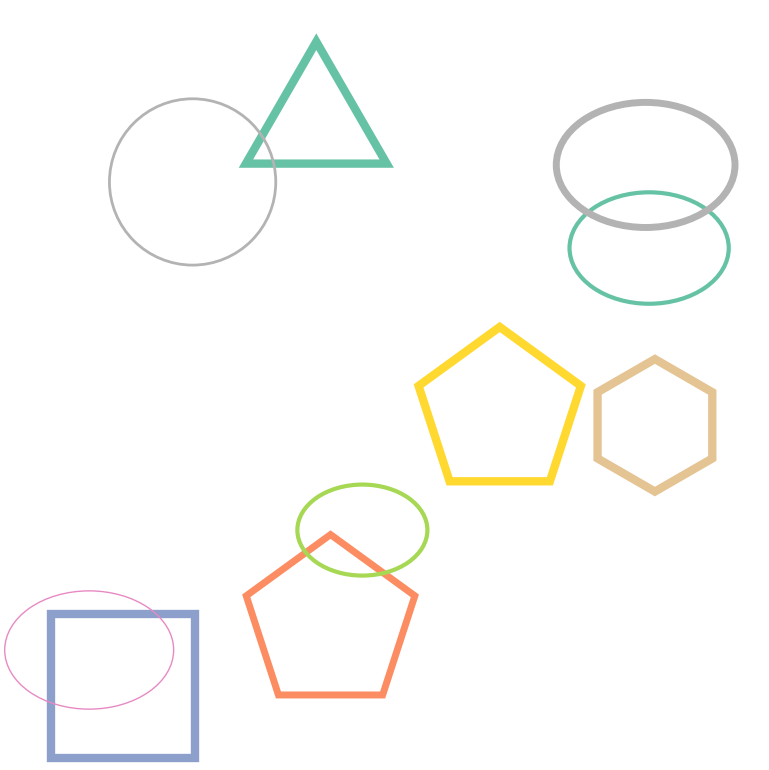[{"shape": "triangle", "thickness": 3, "radius": 0.53, "center": [0.411, 0.84]}, {"shape": "oval", "thickness": 1.5, "radius": 0.52, "center": [0.843, 0.678]}, {"shape": "pentagon", "thickness": 2.5, "radius": 0.58, "center": [0.429, 0.191]}, {"shape": "square", "thickness": 3, "radius": 0.47, "center": [0.16, 0.109]}, {"shape": "oval", "thickness": 0.5, "radius": 0.55, "center": [0.116, 0.156]}, {"shape": "oval", "thickness": 1.5, "radius": 0.42, "center": [0.471, 0.312]}, {"shape": "pentagon", "thickness": 3, "radius": 0.55, "center": [0.649, 0.465]}, {"shape": "hexagon", "thickness": 3, "radius": 0.43, "center": [0.851, 0.448]}, {"shape": "circle", "thickness": 1, "radius": 0.54, "center": [0.25, 0.764]}, {"shape": "oval", "thickness": 2.5, "radius": 0.58, "center": [0.839, 0.786]}]